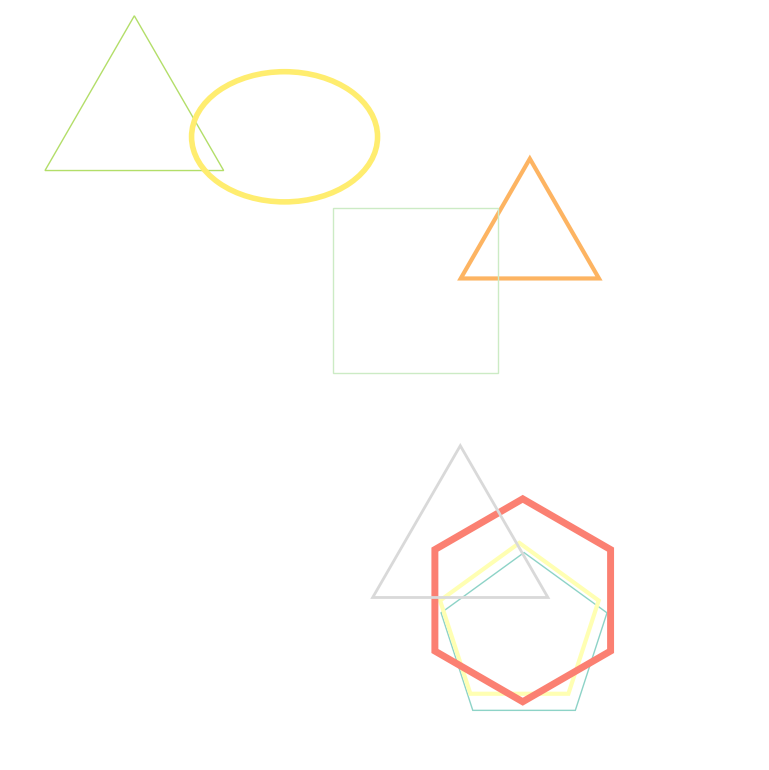[{"shape": "pentagon", "thickness": 0.5, "radius": 0.57, "center": [0.681, 0.169]}, {"shape": "pentagon", "thickness": 1.5, "radius": 0.54, "center": [0.675, 0.187]}, {"shape": "hexagon", "thickness": 2.5, "radius": 0.66, "center": [0.679, 0.22]}, {"shape": "triangle", "thickness": 1.5, "radius": 0.52, "center": [0.688, 0.69]}, {"shape": "triangle", "thickness": 0.5, "radius": 0.67, "center": [0.174, 0.846]}, {"shape": "triangle", "thickness": 1, "radius": 0.66, "center": [0.598, 0.29]}, {"shape": "square", "thickness": 0.5, "radius": 0.54, "center": [0.54, 0.622]}, {"shape": "oval", "thickness": 2, "radius": 0.6, "center": [0.37, 0.822]}]